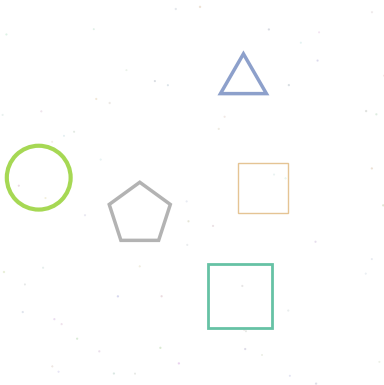[{"shape": "square", "thickness": 2, "radius": 0.41, "center": [0.624, 0.231]}, {"shape": "triangle", "thickness": 2.5, "radius": 0.34, "center": [0.632, 0.791]}, {"shape": "circle", "thickness": 3, "radius": 0.41, "center": [0.101, 0.539]}, {"shape": "square", "thickness": 1, "radius": 0.32, "center": [0.683, 0.512]}, {"shape": "pentagon", "thickness": 2.5, "radius": 0.42, "center": [0.363, 0.443]}]